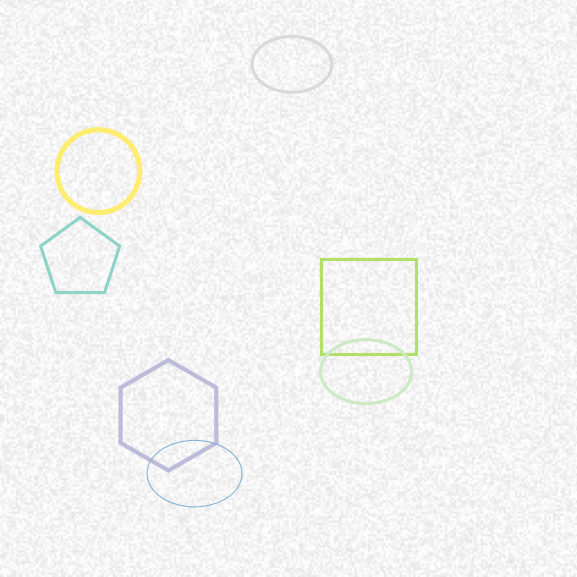[{"shape": "pentagon", "thickness": 1.5, "radius": 0.36, "center": [0.139, 0.551]}, {"shape": "hexagon", "thickness": 2, "radius": 0.48, "center": [0.292, 0.28]}, {"shape": "oval", "thickness": 0.5, "radius": 0.41, "center": [0.337, 0.179]}, {"shape": "square", "thickness": 1.5, "radius": 0.41, "center": [0.638, 0.469]}, {"shape": "oval", "thickness": 1.5, "radius": 0.35, "center": [0.505, 0.888]}, {"shape": "oval", "thickness": 1.5, "radius": 0.4, "center": [0.634, 0.356]}, {"shape": "circle", "thickness": 2.5, "radius": 0.36, "center": [0.17, 0.703]}]